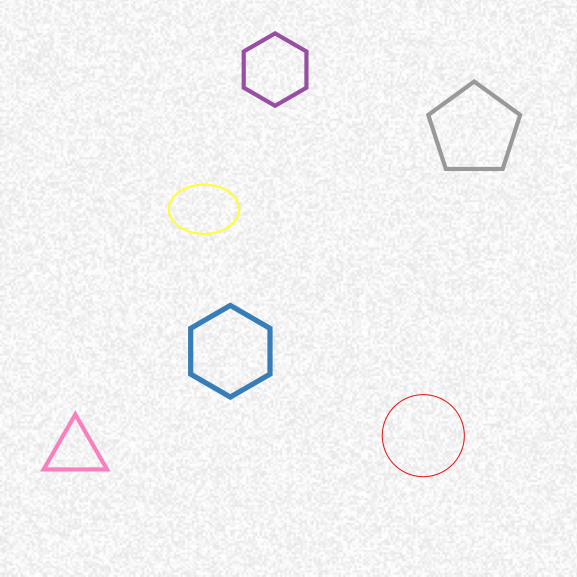[{"shape": "circle", "thickness": 0.5, "radius": 0.36, "center": [0.733, 0.245]}, {"shape": "hexagon", "thickness": 2.5, "radius": 0.4, "center": [0.399, 0.391]}, {"shape": "hexagon", "thickness": 2, "radius": 0.31, "center": [0.476, 0.879]}, {"shape": "oval", "thickness": 1, "radius": 0.3, "center": [0.353, 0.637]}, {"shape": "triangle", "thickness": 2, "radius": 0.32, "center": [0.13, 0.218]}, {"shape": "pentagon", "thickness": 2, "radius": 0.42, "center": [0.821, 0.774]}]